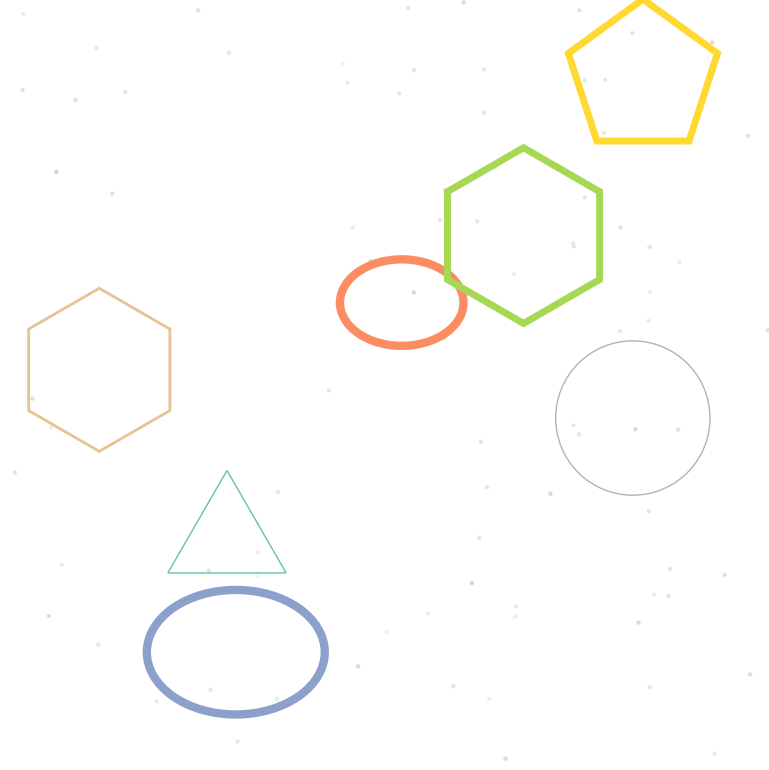[{"shape": "triangle", "thickness": 0.5, "radius": 0.44, "center": [0.295, 0.3]}, {"shape": "oval", "thickness": 3, "radius": 0.4, "center": [0.522, 0.607]}, {"shape": "oval", "thickness": 3, "radius": 0.58, "center": [0.306, 0.153]}, {"shape": "hexagon", "thickness": 2.5, "radius": 0.57, "center": [0.68, 0.694]}, {"shape": "pentagon", "thickness": 2.5, "radius": 0.51, "center": [0.835, 0.899]}, {"shape": "hexagon", "thickness": 1, "radius": 0.53, "center": [0.129, 0.52]}, {"shape": "circle", "thickness": 0.5, "radius": 0.5, "center": [0.822, 0.457]}]